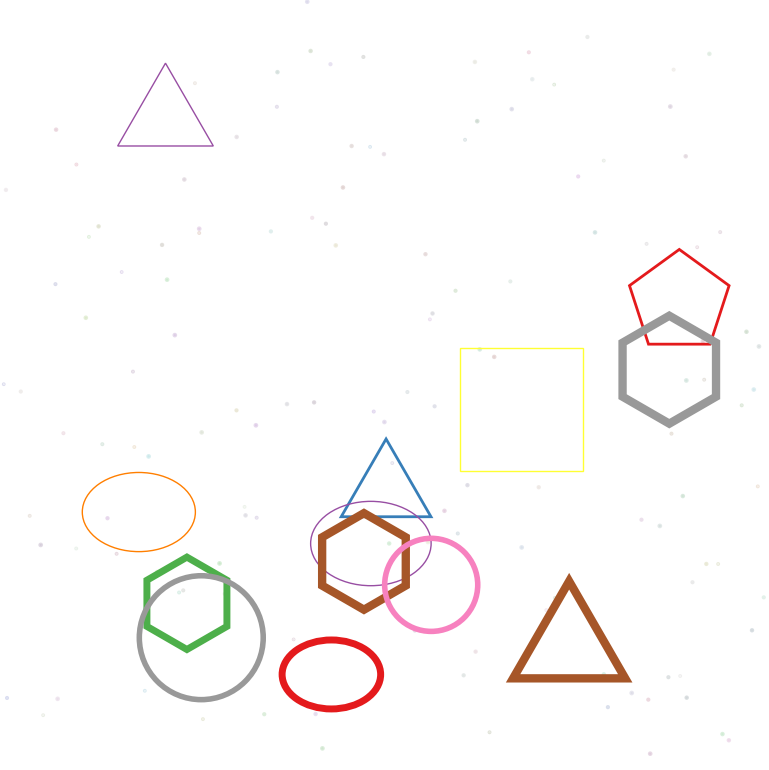[{"shape": "oval", "thickness": 2.5, "radius": 0.32, "center": [0.43, 0.124]}, {"shape": "pentagon", "thickness": 1, "radius": 0.34, "center": [0.882, 0.608]}, {"shape": "triangle", "thickness": 1, "radius": 0.34, "center": [0.501, 0.363]}, {"shape": "hexagon", "thickness": 2.5, "radius": 0.3, "center": [0.243, 0.216]}, {"shape": "triangle", "thickness": 0.5, "radius": 0.36, "center": [0.215, 0.846]}, {"shape": "oval", "thickness": 0.5, "radius": 0.39, "center": [0.482, 0.294]}, {"shape": "oval", "thickness": 0.5, "radius": 0.37, "center": [0.18, 0.335]}, {"shape": "square", "thickness": 0.5, "radius": 0.4, "center": [0.678, 0.468]}, {"shape": "triangle", "thickness": 3, "radius": 0.42, "center": [0.739, 0.161]}, {"shape": "hexagon", "thickness": 3, "radius": 0.31, "center": [0.473, 0.271]}, {"shape": "circle", "thickness": 2, "radius": 0.3, "center": [0.56, 0.24]}, {"shape": "circle", "thickness": 2, "radius": 0.4, "center": [0.261, 0.172]}, {"shape": "hexagon", "thickness": 3, "radius": 0.35, "center": [0.869, 0.52]}]